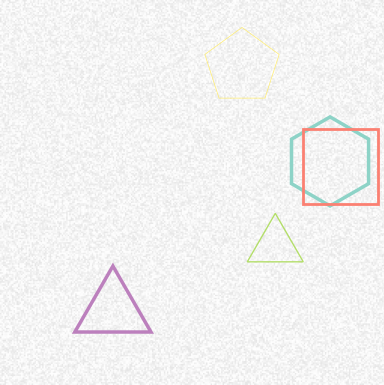[{"shape": "hexagon", "thickness": 2.5, "radius": 0.58, "center": [0.857, 0.581]}, {"shape": "square", "thickness": 2, "radius": 0.49, "center": [0.885, 0.567]}, {"shape": "triangle", "thickness": 1, "radius": 0.42, "center": [0.715, 0.362]}, {"shape": "triangle", "thickness": 2.5, "radius": 0.57, "center": [0.293, 0.195]}, {"shape": "pentagon", "thickness": 0.5, "radius": 0.51, "center": [0.629, 0.827]}]